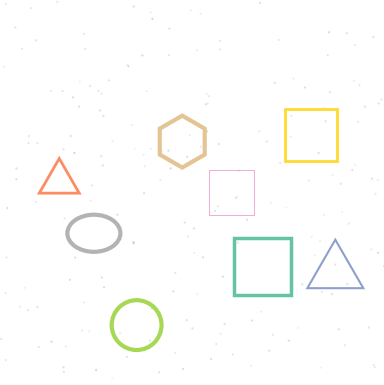[{"shape": "square", "thickness": 2.5, "radius": 0.37, "center": [0.683, 0.309]}, {"shape": "triangle", "thickness": 2, "radius": 0.3, "center": [0.154, 0.528]}, {"shape": "triangle", "thickness": 1.5, "radius": 0.42, "center": [0.871, 0.293]}, {"shape": "square", "thickness": 0.5, "radius": 0.29, "center": [0.601, 0.501]}, {"shape": "circle", "thickness": 3, "radius": 0.32, "center": [0.355, 0.156]}, {"shape": "square", "thickness": 2, "radius": 0.34, "center": [0.809, 0.651]}, {"shape": "hexagon", "thickness": 3, "radius": 0.34, "center": [0.473, 0.632]}, {"shape": "oval", "thickness": 3, "radius": 0.34, "center": [0.244, 0.394]}]